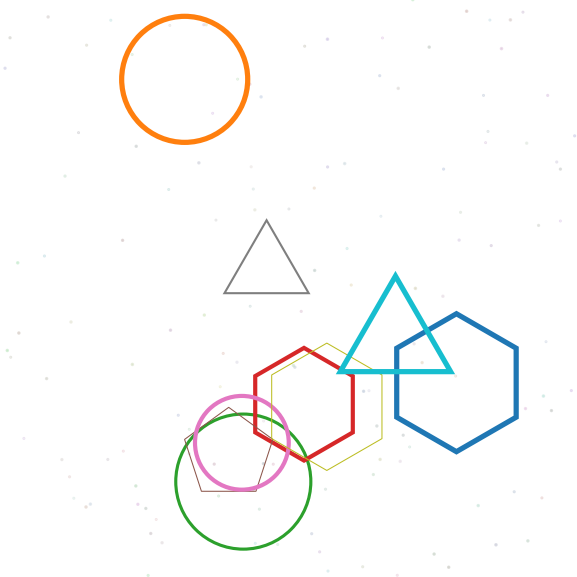[{"shape": "hexagon", "thickness": 2.5, "radius": 0.6, "center": [0.79, 0.336]}, {"shape": "circle", "thickness": 2.5, "radius": 0.55, "center": [0.32, 0.862]}, {"shape": "circle", "thickness": 1.5, "radius": 0.58, "center": [0.421, 0.165]}, {"shape": "hexagon", "thickness": 2, "radius": 0.49, "center": [0.526, 0.299]}, {"shape": "pentagon", "thickness": 0.5, "radius": 0.4, "center": [0.396, 0.213]}, {"shape": "circle", "thickness": 2, "radius": 0.41, "center": [0.419, 0.232]}, {"shape": "triangle", "thickness": 1, "radius": 0.42, "center": [0.462, 0.534]}, {"shape": "hexagon", "thickness": 0.5, "radius": 0.55, "center": [0.566, 0.295]}, {"shape": "triangle", "thickness": 2.5, "radius": 0.55, "center": [0.685, 0.411]}]